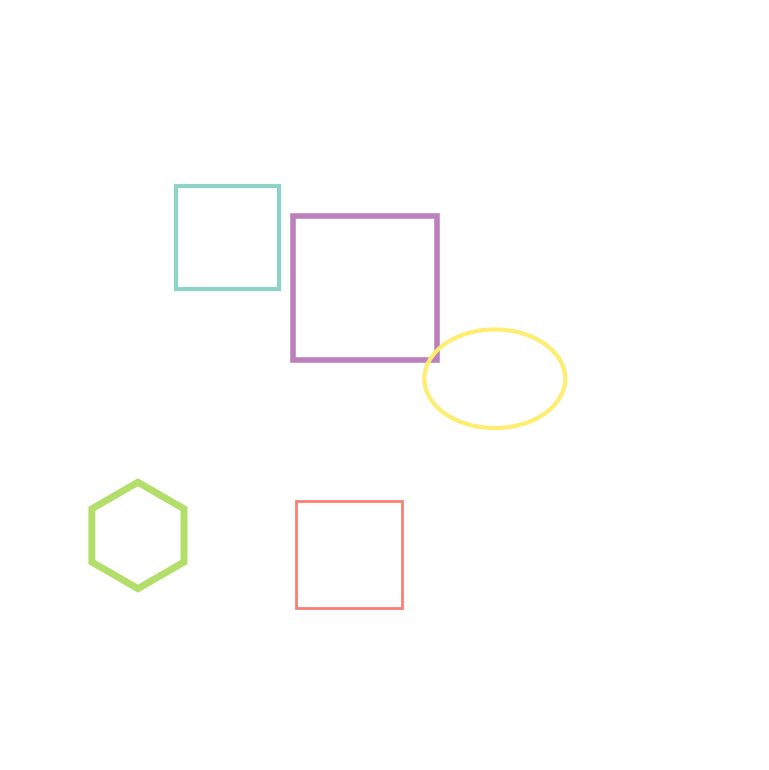[{"shape": "square", "thickness": 1.5, "radius": 0.34, "center": [0.295, 0.692]}, {"shape": "square", "thickness": 1, "radius": 0.35, "center": [0.453, 0.28]}, {"shape": "hexagon", "thickness": 2.5, "radius": 0.35, "center": [0.179, 0.305]}, {"shape": "square", "thickness": 2, "radius": 0.47, "center": [0.474, 0.626]}, {"shape": "oval", "thickness": 1.5, "radius": 0.46, "center": [0.643, 0.508]}]